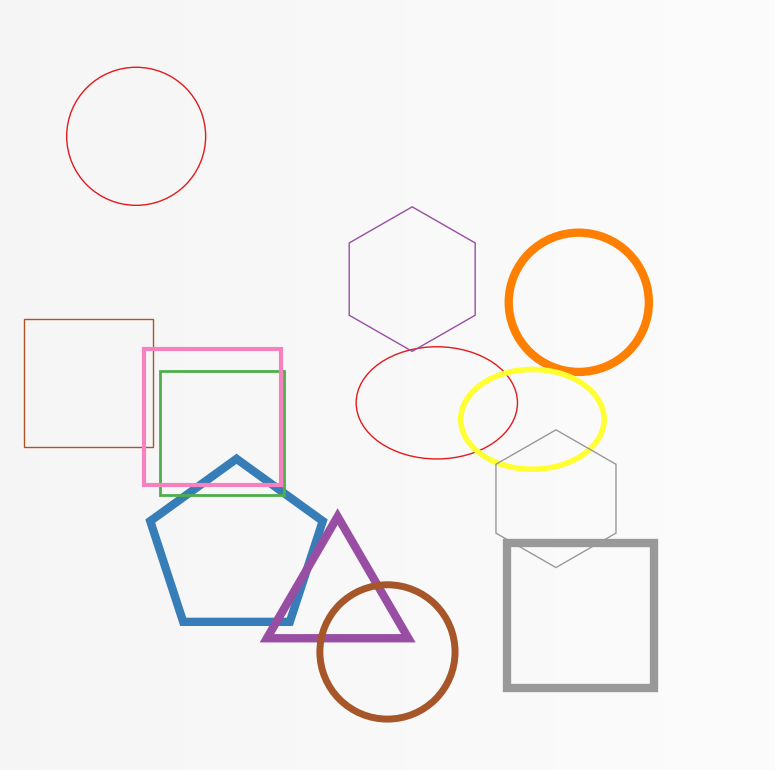[{"shape": "oval", "thickness": 0.5, "radius": 0.52, "center": [0.564, 0.477]}, {"shape": "circle", "thickness": 0.5, "radius": 0.45, "center": [0.176, 0.823]}, {"shape": "pentagon", "thickness": 3, "radius": 0.59, "center": [0.305, 0.287]}, {"shape": "square", "thickness": 1, "radius": 0.4, "center": [0.286, 0.438]}, {"shape": "hexagon", "thickness": 0.5, "radius": 0.47, "center": [0.532, 0.638]}, {"shape": "triangle", "thickness": 3, "radius": 0.53, "center": [0.436, 0.224]}, {"shape": "circle", "thickness": 3, "radius": 0.45, "center": [0.747, 0.607]}, {"shape": "oval", "thickness": 2, "radius": 0.46, "center": [0.687, 0.455]}, {"shape": "square", "thickness": 0.5, "radius": 0.42, "center": [0.114, 0.502]}, {"shape": "circle", "thickness": 2.5, "radius": 0.44, "center": [0.5, 0.153]}, {"shape": "square", "thickness": 1.5, "radius": 0.44, "center": [0.275, 0.459]}, {"shape": "square", "thickness": 3, "radius": 0.47, "center": [0.749, 0.2]}, {"shape": "hexagon", "thickness": 0.5, "radius": 0.45, "center": [0.717, 0.352]}]